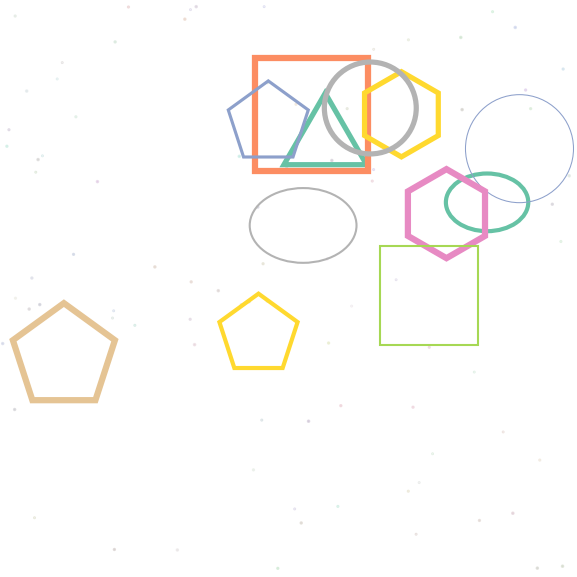[{"shape": "triangle", "thickness": 2.5, "radius": 0.41, "center": [0.563, 0.755]}, {"shape": "oval", "thickness": 2, "radius": 0.36, "center": [0.843, 0.649]}, {"shape": "square", "thickness": 3, "radius": 0.49, "center": [0.539, 0.801]}, {"shape": "pentagon", "thickness": 1.5, "radius": 0.36, "center": [0.465, 0.786]}, {"shape": "circle", "thickness": 0.5, "radius": 0.47, "center": [0.9, 0.742]}, {"shape": "hexagon", "thickness": 3, "radius": 0.39, "center": [0.773, 0.629]}, {"shape": "square", "thickness": 1, "radius": 0.43, "center": [0.743, 0.487]}, {"shape": "pentagon", "thickness": 2, "radius": 0.36, "center": [0.448, 0.419]}, {"shape": "hexagon", "thickness": 2.5, "radius": 0.37, "center": [0.695, 0.801]}, {"shape": "pentagon", "thickness": 3, "radius": 0.46, "center": [0.111, 0.381]}, {"shape": "oval", "thickness": 1, "radius": 0.46, "center": [0.525, 0.609]}, {"shape": "circle", "thickness": 2.5, "radius": 0.4, "center": [0.641, 0.812]}]